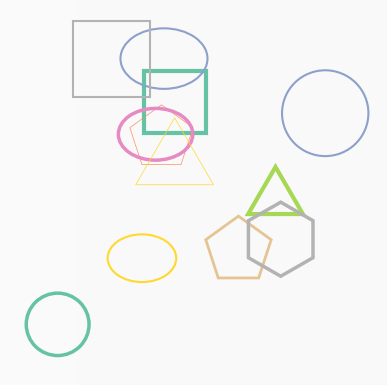[{"shape": "circle", "thickness": 2.5, "radius": 0.41, "center": [0.149, 0.158]}, {"shape": "square", "thickness": 3, "radius": 0.4, "center": [0.451, 0.734]}, {"shape": "pentagon", "thickness": 0.5, "radius": 0.43, "center": [0.417, 0.642]}, {"shape": "circle", "thickness": 1.5, "radius": 0.56, "center": [0.839, 0.706]}, {"shape": "oval", "thickness": 1.5, "radius": 0.56, "center": [0.423, 0.848]}, {"shape": "oval", "thickness": 2.5, "radius": 0.48, "center": [0.401, 0.651]}, {"shape": "triangle", "thickness": 3, "radius": 0.41, "center": [0.711, 0.485]}, {"shape": "triangle", "thickness": 0.5, "radius": 0.58, "center": [0.451, 0.578]}, {"shape": "oval", "thickness": 1.5, "radius": 0.44, "center": [0.366, 0.329]}, {"shape": "pentagon", "thickness": 2, "radius": 0.44, "center": [0.615, 0.35]}, {"shape": "square", "thickness": 1.5, "radius": 0.5, "center": [0.287, 0.846]}, {"shape": "hexagon", "thickness": 2.5, "radius": 0.48, "center": [0.724, 0.379]}]